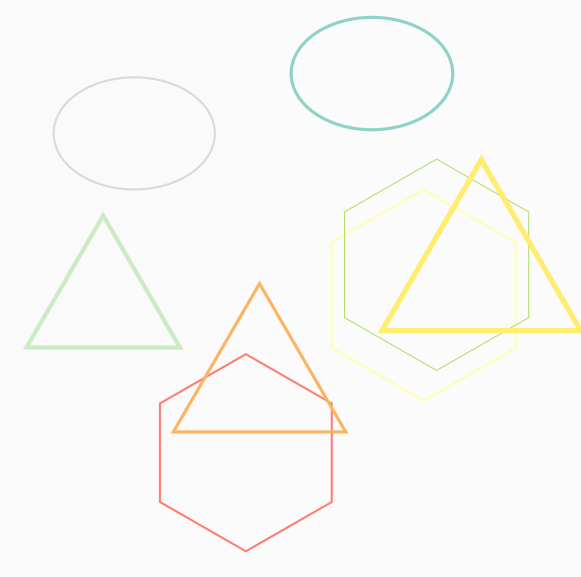[{"shape": "oval", "thickness": 1.5, "radius": 0.7, "center": [0.64, 0.872]}, {"shape": "hexagon", "thickness": 1, "radius": 0.91, "center": [0.729, 0.488]}, {"shape": "hexagon", "thickness": 1, "radius": 0.85, "center": [0.423, 0.215]}, {"shape": "triangle", "thickness": 1.5, "radius": 0.86, "center": [0.446, 0.337]}, {"shape": "hexagon", "thickness": 0.5, "radius": 0.91, "center": [0.751, 0.541]}, {"shape": "oval", "thickness": 1, "radius": 0.69, "center": [0.231, 0.768]}, {"shape": "triangle", "thickness": 2, "radius": 0.76, "center": [0.178, 0.474]}, {"shape": "triangle", "thickness": 2.5, "radius": 0.99, "center": [0.828, 0.525]}]